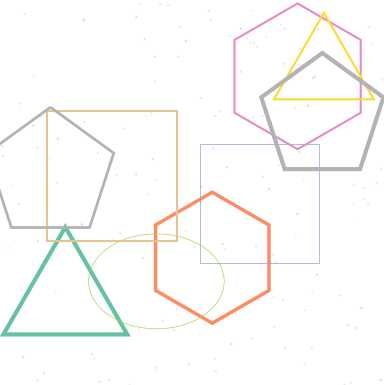[{"shape": "triangle", "thickness": 3, "radius": 0.93, "center": [0.17, 0.224]}, {"shape": "hexagon", "thickness": 2.5, "radius": 0.85, "center": [0.551, 0.331]}, {"shape": "square", "thickness": 0.5, "radius": 0.77, "center": [0.674, 0.471]}, {"shape": "hexagon", "thickness": 1.5, "radius": 0.95, "center": [0.773, 0.802]}, {"shape": "oval", "thickness": 0.5, "radius": 0.88, "center": [0.406, 0.269]}, {"shape": "triangle", "thickness": 1.5, "radius": 0.75, "center": [0.841, 0.817]}, {"shape": "square", "thickness": 1.5, "radius": 0.84, "center": [0.291, 0.543]}, {"shape": "pentagon", "thickness": 2, "radius": 0.86, "center": [0.131, 0.549]}, {"shape": "pentagon", "thickness": 3, "radius": 0.83, "center": [0.837, 0.696]}]